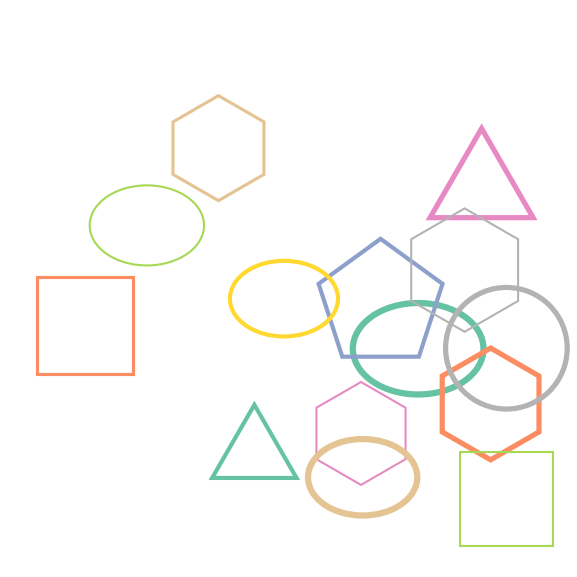[{"shape": "triangle", "thickness": 2, "radius": 0.42, "center": [0.44, 0.214]}, {"shape": "oval", "thickness": 3, "radius": 0.57, "center": [0.724, 0.395]}, {"shape": "square", "thickness": 1.5, "radius": 0.42, "center": [0.147, 0.436]}, {"shape": "hexagon", "thickness": 2.5, "radius": 0.48, "center": [0.85, 0.3]}, {"shape": "pentagon", "thickness": 2, "radius": 0.56, "center": [0.659, 0.473]}, {"shape": "hexagon", "thickness": 1, "radius": 0.45, "center": [0.625, 0.249]}, {"shape": "triangle", "thickness": 2.5, "radius": 0.51, "center": [0.834, 0.674]}, {"shape": "oval", "thickness": 1, "radius": 0.5, "center": [0.254, 0.609]}, {"shape": "square", "thickness": 1, "radius": 0.4, "center": [0.877, 0.135]}, {"shape": "oval", "thickness": 2, "radius": 0.47, "center": [0.492, 0.482]}, {"shape": "oval", "thickness": 3, "radius": 0.47, "center": [0.628, 0.173]}, {"shape": "hexagon", "thickness": 1.5, "radius": 0.45, "center": [0.378, 0.743]}, {"shape": "hexagon", "thickness": 1, "radius": 0.53, "center": [0.805, 0.531]}, {"shape": "circle", "thickness": 2.5, "radius": 0.53, "center": [0.877, 0.396]}]